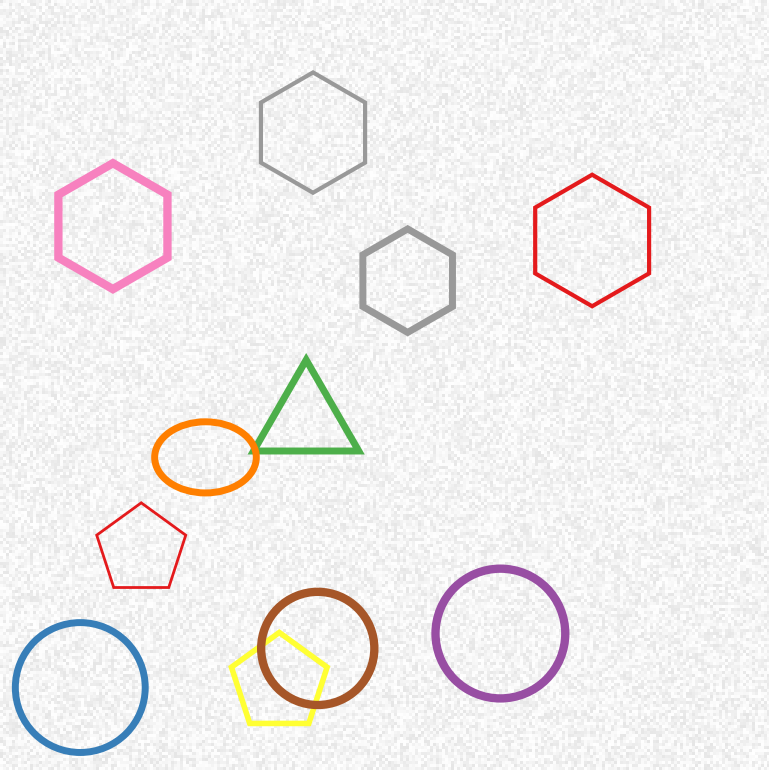[{"shape": "hexagon", "thickness": 1.5, "radius": 0.43, "center": [0.769, 0.688]}, {"shape": "pentagon", "thickness": 1, "radius": 0.3, "center": [0.183, 0.286]}, {"shape": "circle", "thickness": 2.5, "radius": 0.42, "center": [0.104, 0.107]}, {"shape": "triangle", "thickness": 2.5, "radius": 0.39, "center": [0.398, 0.454]}, {"shape": "circle", "thickness": 3, "radius": 0.42, "center": [0.65, 0.177]}, {"shape": "oval", "thickness": 2.5, "radius": 0.33, "center": [0.267, 0.406]}, {"shape": "pentagon", "thickness": 2, "radius": 0.33, "center": [0.363, 0.113]}, {"shape": "circle", "thickness": 3, "radius": 0.37, "center": [0.413, 0.158]}, {"shape": "hexagon", "thickness": 3, "radius": 0.41, "center": [0.147, 0.706]}, {"shape": "hexagon", "thickness": 1.5, "radius": 0.39, "center": [0.407, 0.828]}, {"shape": "hexagon", "thickness": 2.5, "radius": 0.34, "center": [0.529, 0.635]}]